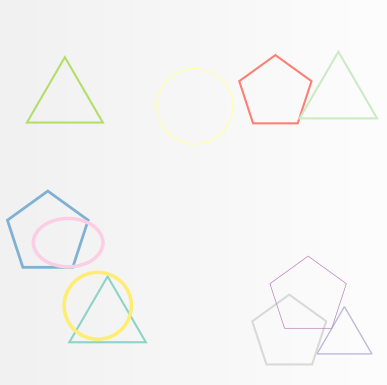[{"shape": "triangle", "thickness": 1.5, "radius": 0.57, "center": [0.278, 0.168]}, {"shape": "circle", "thickness": 1, "radius": 0.49, "center": [0.503, 0.724]}, {"shape": "triangle", "thickness": 1, "radius": 0.41, "center": [0.889, 0.122]}, {"shape": "pentagon", "thickness": 1.5, "radius": 0.49, "center": [0.711, 0.759]}, {"shape": "pentagon", "thickness": 2, "radius": 0.55, "center": [0.123, 0.394]}, {"shape": "triangle", "thickness": 1.5, "radius": 0.57, "center": [0.167, 0.738]}, {"shape": "oval", "thickness": 2.5, "radius": 0.45, "center": [0.176, 0.37]}, {"shape": "pentagon", "thickness": 1.5, "radius": 0.5, "center": [0.746, 0.135]}, {"shape": "pentagon", "thickness": 0.5, "radius": 0.52, "center": [0.795, 0.231]}, {"shape": "triangle", "thickness": 1.5, "radius": 0.58, "center": [0.873, 0.75]}, {"shape": "circle", "thickness": 2.5, "radius": 0.43, "center": [0.252, 0.206]}]